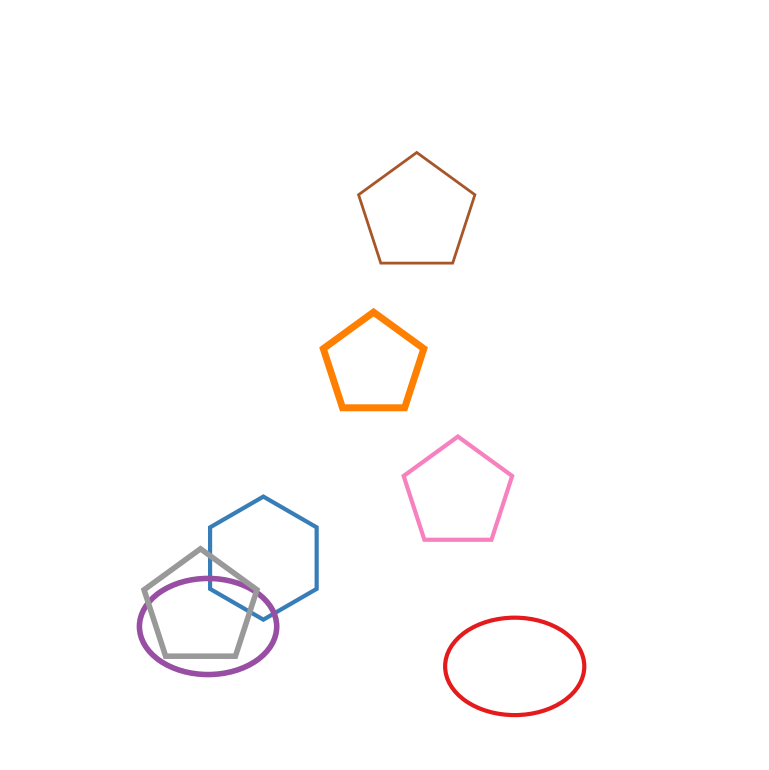[{"shape": "oval", "thickness": 1.5, "radius": 0.45, "center": [0.668, 0.135]}, {"shape": "hexagon", "thickness": 1.5, "radius": 0.4, "center": [0.342, 0.275]}, {"shape": "oval", "thickness": 2, "radius": 0.45, "center": [0.27, 0.186]}, {"shape": "pentagon", "thickness": 2.5, "radius": 0.34, "center": [0.485, 0.526]}, {"shape": "pentagon", "thickness": 1, "radius": 0.4, "center": [0.541, 0.723]}, {"shape": "pentagon", "thickness": 1.5, "radius": 0.37, "center": [0.595, 0.359]}, {"shape": "pentagon", "thickness": 2, "radius": 0.39, "center": [0.26, 0.21]}]